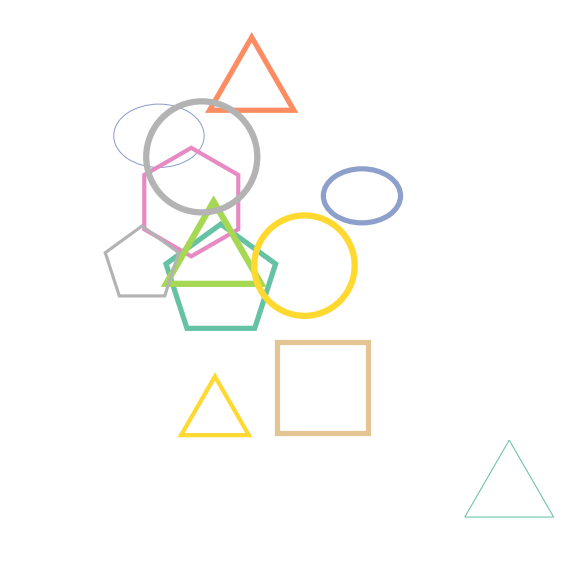[{"shape": "triangle", "thickness": 0.5, "radius": 0.44, "center": [0.882, 0.148]}, {"shape": "pentagon", "thickness": 2.5, "radius": 0.5, "center": [0.382, 0.511]}, {"shape": "triangle", "thickness": 2.5, "radius": 0.42, "center": [0.436, 0.85]}, {"shape": "oval", "thickness": 0.5, "radius": 0.39, "center": [0.275, 0.764]}, {"shape": "oval", "thickness": 2.5, "radius": 0.33, "center": [0.627, 0.66]}, {"shape": "hexagon", "thickness": 2, "radius": 0.47, "center": [0.331, 0.649]}, {"shape": "triangle", "thickness": 3, "radius": 0.48, "center": [0.37, 0.555]}, {"shape": "triangle", "thickness": 2, "radius": 0.34, "center": [0.372, 0.279]}, {"shape": "circle", "thickness": 3, "radius": 0.43, "center": [0.527, 0.539]}, {"shape": "square", "thickness": 2.5, "radius": 0.39, "center": [0.558, 0.328]}, {"shape": "pentagon", "thickness": 1.5, "radius": 0.33, "center": [0.246, 0.541]}, {"shape": "circle", "thickness": 3, "radius": 0.48, "center": [0.349, 0.728]}]